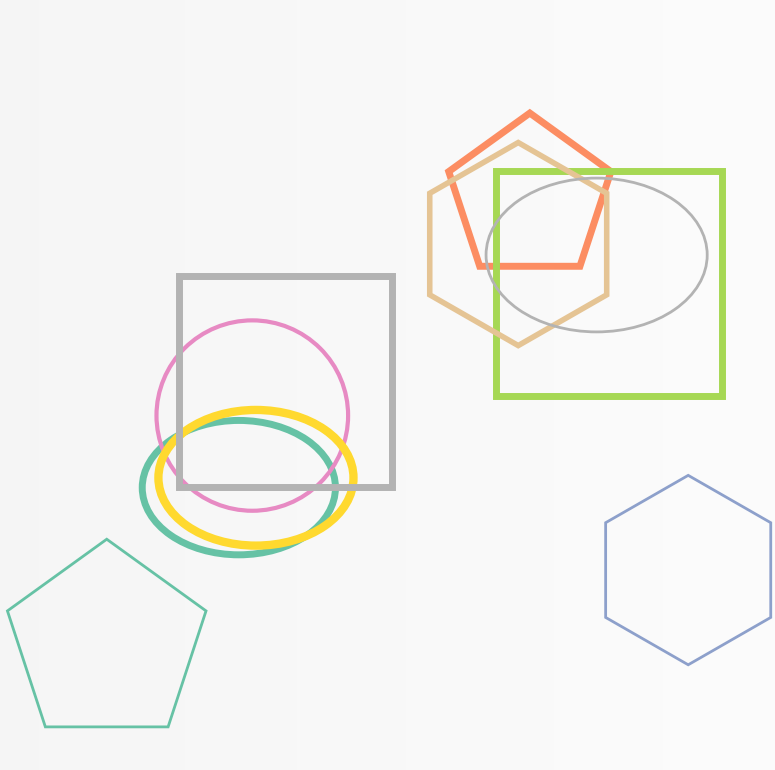[{"shape": "pentagon", "thickness": 1, "radius": 0.67, "center": [0.138, 0.165]}, {"shape": "oval", "thickness": 2.5, "radius": 0.62, "center": [0.308, 0.367]}, {"shape": "pentagon", "thickness": 2.5, "radius": 0.55, "center": [0.684, 0.743]}, {"shape": "hexagon", "thickness": 1, "radius": 0.62, "center": [0.888, 0.26]}, {"shape": "circle", "thickness": 1.5, "radius": 0.62, "center": [0.326, 0.46]}, {"shape": "square", "thickness": 2.5, "radius": 0.73, "center": [0.786, 0.632]}, {"shape": "oval", "thickness": 3, "radius": 0.63, "center": [0.33, 0.38]}, {"shape": "hexagon", "thickness": 2, "radius": 0.66, "center": [0.669, 0.683]}, {"shape": "oval", "thickness": 1, "radius": 0.71, "center": [0.77, 0.669]}, {"shape": "square", "thickness": 2.5, "radius": 0.68, "center": [0.369, 0.505]}]